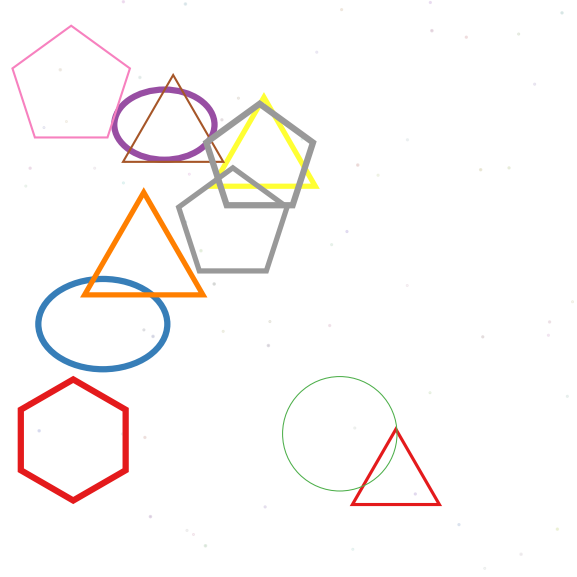[{"shape": "triangle", "thickness": 1.5, "radius": 0.43, "center": [0.686, 0.169]}, {"shape": "hexagon", "thickness": 3, "radius": 0.52, "center": [0.127, 0.237]}, {"shape": "oval", "thickness": 3, "radius": 0.56, "center": [0.178, 0.438]}, {"shape": "circle", "thickness": 0.5, "radius": 0.5, "center": [0.588, 0.248]}, {"shape": "oval", "thickness": 3, "radius": 0.43, "center": [0.285, 0.783]}, {"shape": "triangle", "thickness": 2.5, "radius": 0.59, "center": [0.249, 0.548]}, {"shape": "triangle", "thickness": 2.5, "radius": 0.51, "center": [0.457, 0.728]}, {"shape": "triangle", "thickness": 1, "radius": 0.5, "center": [0.3, 0.769]}, {"shape": "pentagon", "thickness": 1, "radius": 0.53, "center": [0.123, 0.848]}, {"shape": "pentagon", "thickness": 2.5, "radius": 0.49, "center": [0.403, 0.61]}, {"shape": "pentagon", "thickness": 3, "radius": 0.49, "center": [0.45, 0.722]}]